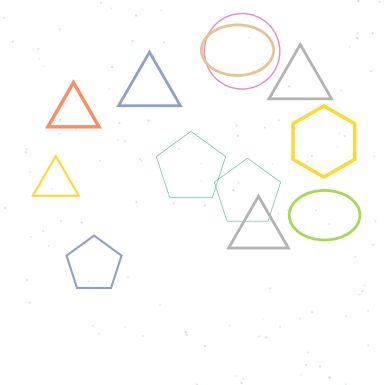[{"shape": "pentagon", "thickness": 0.5, "radius": 0.45, "center": [0.643, 0.499]}, {"shape": "pentagon", "thickness": 0.5, "radius": 0.47, "center": [0.496, 0.564]}, {"shape": "triangle", "thickness": 2.5, "radius": 0.38, "center": [0.191, 0.709]}, {"shape": "pentagon", "thickness": 1.5, "radius": 0.38, "center": [0.244, 0.313]}, {"shape": "triangle", "thickness": 2, "radius": 0.46, "center": [0.388, 0.772]}, {"shape": "circle", "thickness": 1, "radius": 0.49, "center": [0.629, 0.867]}, {"shape": "oval", "thickness": 2, "radius": 0.46, "center": [0.843, 0.441]}, {"shape": "triangle", "thickness": 1.5, "radius": 0.34, "center": [0.145, 0.526]}, {"shape": "hexagon", "thickness": 2.5, "radius": 0.46, "center": [0.841, 0.633]}, {"shape": "oval", "thickness": 2, "radius": 0.47, "center": [0.617, 0.87]}, {"shape": "triangle", "thickness": 2, "radius": 0.45, "center": [0.671, 0.401]}, {"shape": "triangle", "thickness": 2, "radius": 0.47, "center": [0.78, 0.79]}]